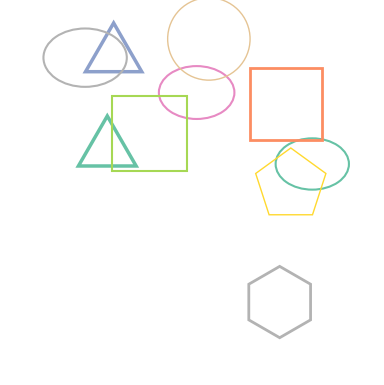[{"shape": "triangle", "thickness": 2.5, "radius": 0.43, "center": [0.279, 0.612]}, {"shape": "oval", "thickness": 1.5, "radius": 0.48, "center": [0.811, 0.574]}, {"shape": "square", "thickness": 2, "radius": 0.46, "center": [0.743, 0.73]}, {"shape": "triangle", "thickness": 2.5, "radius": 0.42, "center": [0.295, 0.856]}, {"shape": "oval", "thickness": 1.5, "radius": 0.49, "center": [0.511, 0.76]}, {"shape": "square", "thickness": 1.5, "radius": 0.49, "center": [0.388, 0.653]}, {"shape": "pentagon", "thickness": 1, "radius": 0.48, "center": [0.755, 0.52]}, {"shape": "circle", "thickness": 1, "radius": 0.54, "center": [0.543, 0.899]}, {"shape": "oval", "thickness": 1.5, "radius": 0.54, "center": [0.221, 0.85]}, {"shape": "hexagon", "thickness": 2, "radius": 0.46, "center": [0.726, 0.215]}]